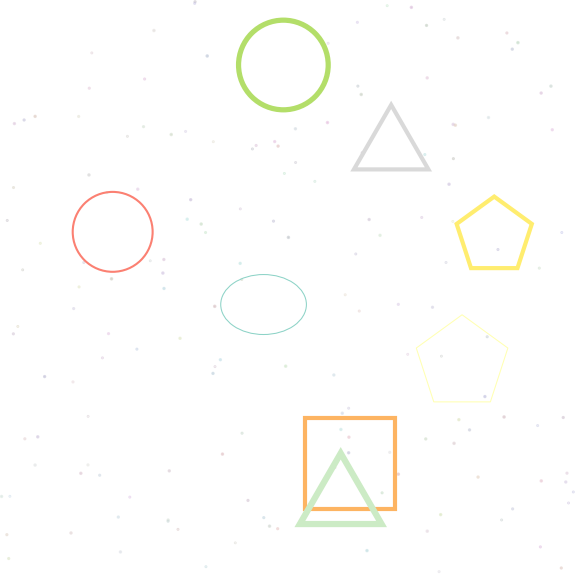[{"shape": "oval", "thickness": 0.5, "radius": 0.37, "center": [0.456, 0.472]}, {"shape": "pentagon", "thickness": 0.5, "radius": 0.42, "center": [0.8, 0.371]}, {"shape": "circle", "thickness": 1, "radius": 0.35, "center": [0.195, 0.598]}, {"shape": "square", "thickness": 2, "radius": 0.39, "center": [0.606, 0.197]}, {"shape": "circle", "thickness": 2.5, "radius": 0.39, "center": [0.491, 0.887]}, {"shape": "triangle", "thickness": 2, "radius": 0.37, "center": [0.677, 0.743]}, {"shape": "triangle", "thickness": 3, "radius": 0.41, "center": [0.59, 0.133]}, {"shape": "pentagon", "thickness": 2, "radius": 0.34, "center": [0.856, 0.59]}]